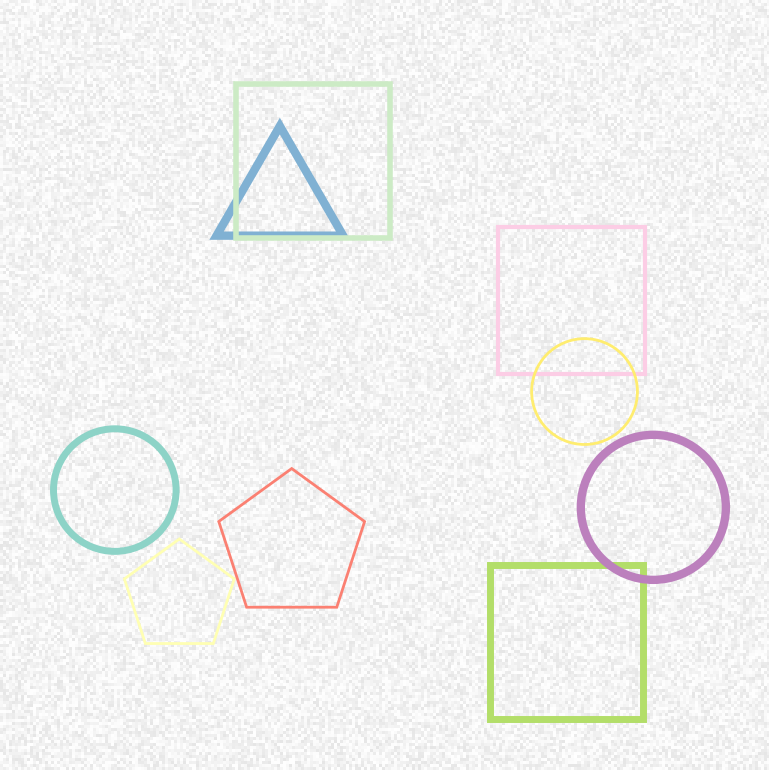[{"shape": "circle", "thickness": 2.5, "radius": 0.4, "center": [0.149, 0.364]}, {"shape": "pentagon", "thickness": 1, "radius": 0.38, "center": [0.233, 0.225]}, {"shape": "pentagon", "thickness": 1, "radius": 0.5, "center": [0.379, 0.292]}, {"shape": "triangle", "thickness": 3, "radius": 0.47, "center": [0.363, 0.741]}, {"shape": "square", "thickness": 2.5, "radius": 0.5, "center": [0.736, 0.166]}, {"shape": "square", "thickness": 1.5, "radius": 0.48, "center": [0.742, 0.61]}, {"shape": "circle", "thickness": 3, "radius": 0.47, "center": [0.849, 0.341]}, {"shape": "square", "thickness": 2, "radius": 0.5, "center": [0.406, 0.791]}, {"shape": "circle", "thickness": 1, "radius": 0.34, "center": [0.759, 0.491]}]